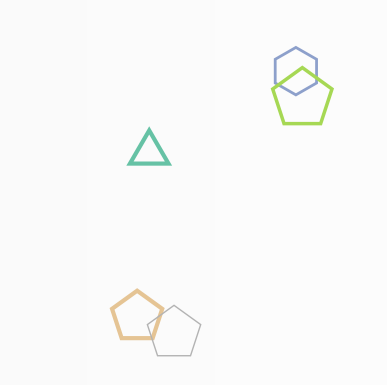[{"shape": "triangle", "thickness": 3, "radius": 0.29, "center": [0.385, 0.604]}, {"shape": "hexagon", "thickness": 2, "radius": 0.31, "center": [0.764, 0.815]}, {"shape": "pentagon", "thickness": 2.5, "radius": 0.4, "center": [0.78, 0.744]}, {"shape": "pentagon", "thickness": 3, "radius": 0.34, "center": [0.354, 0.177]}, {"shape": "pentagon", "thickness": 1, "radius": 0.36, "center": [0.449, 0.135]}]